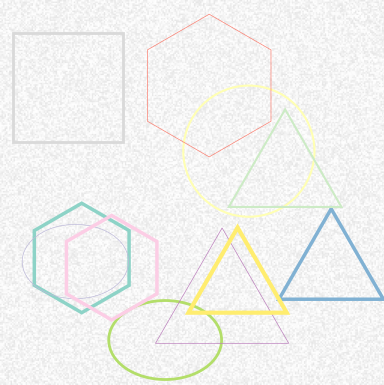[{"shape": "hexagon", "thickness": 2.5, "radius": 0.71, "center": [0.212, 0.33]}, {"shape": "circle", "thickness": 1.5, "radius": 0.85, "center": [0.646, 0.607]}, {"shape": "oval", "thickness": 0.5, "radius": 0.69, "center": [0.196, 0.321]}, {"shape": "hexagon", "thickness": 0.5, "radius": 0.93, "center": [0.543, 0.778]}, {"shape": "triangle", "thickness": 2.5, "radius": 0.78, "center": [0.86, 0.301]}, {"shape": "oval", "thickness": 2, "radius": 0.73, "center": [0.429, 0.117]}, {"shape": "hexagon", "thickness": 2.5, "radius": 0.68, "center": [0.29, 0.305]}, {"shape": "square", "thickness": 2, "radius": 0.71, "center": [0.177, 0.773]}, {"shape": "triangle", "thickness": 0.5, "radius": 1.0, "center": [0.577, 0.208]}, {"shape": "triangle", "thickness": 1.5, "radius": 0.84, "center": [0.741, 0.547]}, {"shape": "triangle", "thickness": 3, "radius": 0.74, "center": [0.617, 0.262]}]